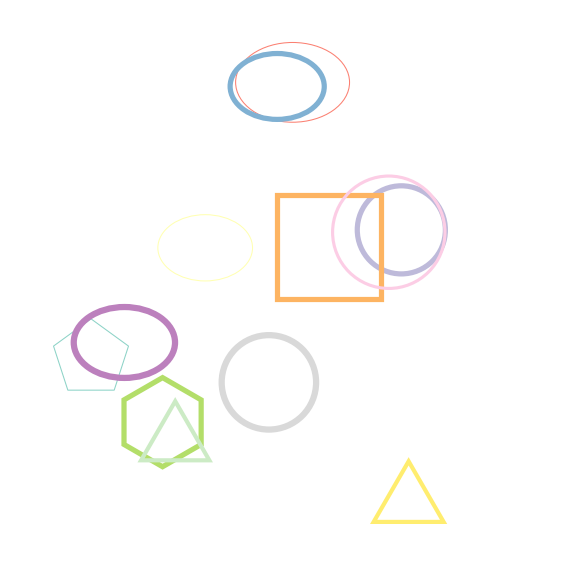[{"shape": "pentagon", "thickness": 0.5, "radius": 0.34, "center": [0.158, 0.379]}, {"shape": "oval", "thickness": 0.5, "radius": 0.41, "center": [0.355, 0.57]}, {"shape": "circle", "thickness": 2.5, "radius": 0.38, "center": [0.695, 0.601]}, {"shape": "oval", "thickness": 0.5, "radius": 0.49, "center": [0.507, 0.857]}, {"shape": "oval", "thickness": 2.5, "radius": 0.41, "center": [0.48, 0.849]}, {"shape": "square", "thickness": 2.5, "radius": 0.45, "center": [0.57, 0.571]}, {"shape": "hexagon", "thickness": 2.5, "radius": 0.39, "center": [0.282, 0.268]}, {"shape": "circle", "thickness": 1.5, "radius": 0.49, "center": [0.673, 0.597]}, {"shape": "circle", "thickness": 3, "radius": 0.41, "center": [0.466, 0.337]}, {"shape": "oval", "thickness": 3, "radius": 0.44, "center": [0.215, 0.406]}, {"shape": "triangle", "thickness": 2, "radius": 0.34, "center": [0.303, 0.236]}, {"shape": "triangle", "thickness": 2, "radius": 0.35, "center": [0.708, 0.13]}]